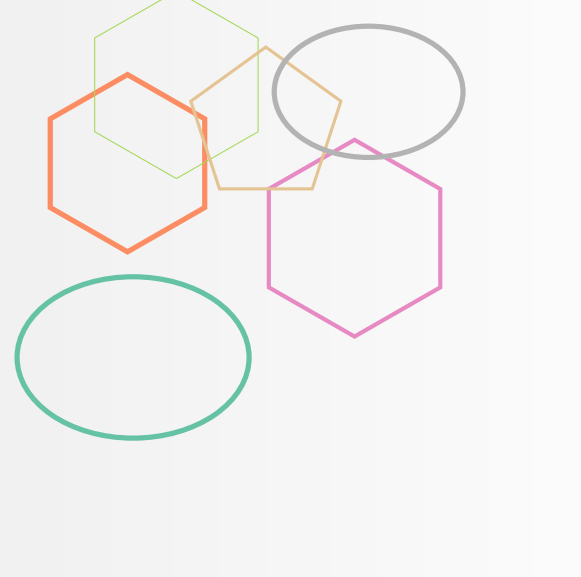[{"shape": "oval", "thickness": 2.5, "radius": 1.0, "center": [0.229, 0.38]}, {"shape": "hexagon", "thickness": 2.5, "radius": 0.77, "center": [0.219, 0.717]}, {"shape": "hexagon", "thickness": 2, "radius": 0.85, "center": [0.61, 0.587]}, {"shape": "hexagon", "thickness": 0.5, "radius": 0.81, "center": [0.303, 0.852]}, {"shape": "pentagon", "thickness": 1.5, "radius": 0.68, "center": [0.457, 0.782]}, {"shape": "oval", "thickness": 2.5, "radius": 0.81, "center": [0.634, 0.84]}]